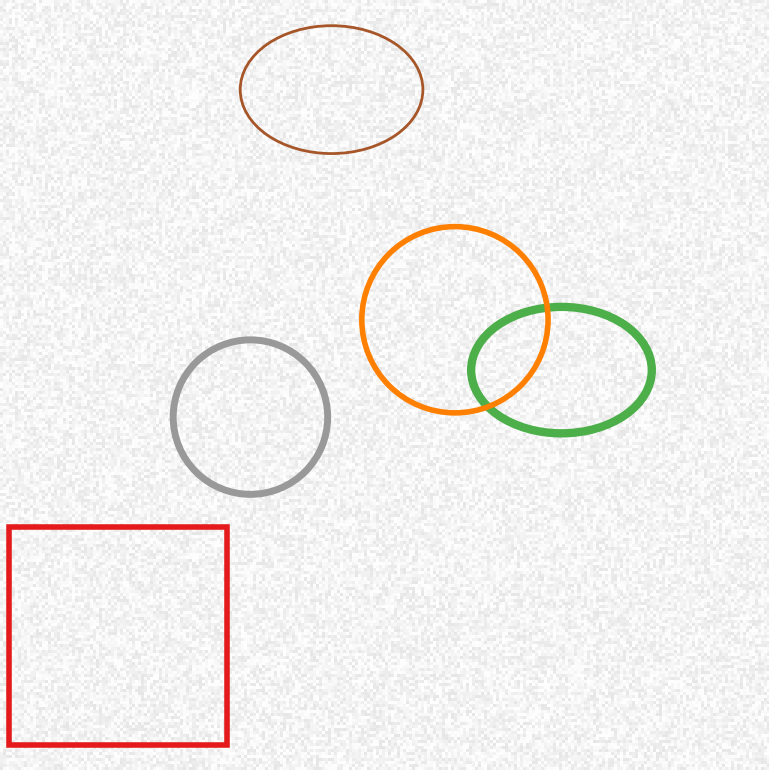[{"shape": "square", "thickness": 2, "radius": 0.71, "center": [0.153, 0.174]}, {"shape": "oval", "thickness": 3, "radius": 0.59, "center": [0.729, 0.519]}, {"shape": "circle", "thickness": 2, "radius": 0.6, "center": [0.591, 0.585]}, {"shape": "oval", "thickness": 1, "radius": 0.59, "center": [0.431, 0.884]}, {"shape": "circle", "thickness": 2.5, "radius": 0.5, "center": [0.325, 0.458]}]